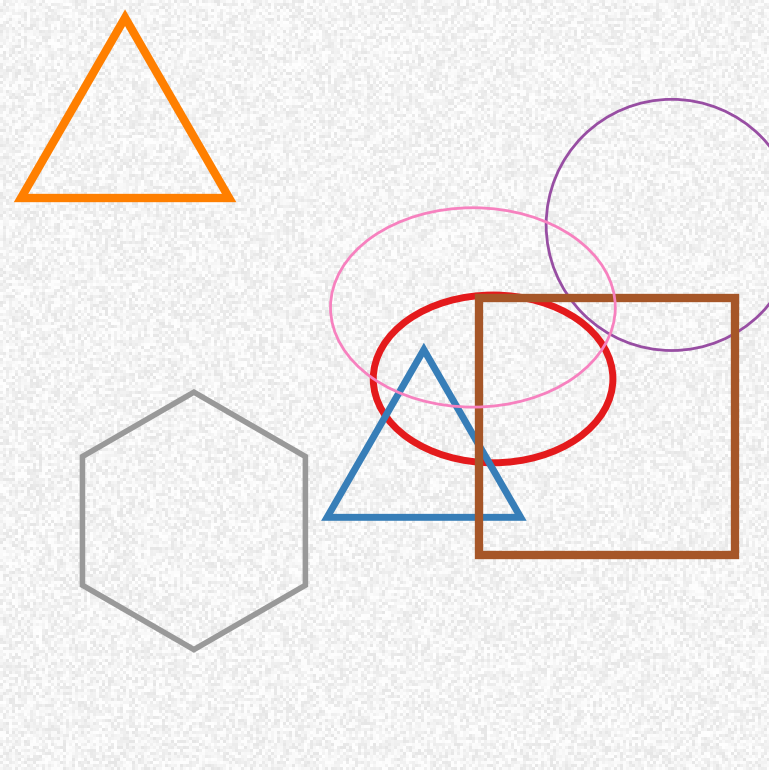[{"shape": "oval", "thickness": 2.5, "radius": 0.78, "center": [0.64, 0.508]}, {"shape": "triangle", "thickness": 2.5, "radius": 0.73, "center": [0.55, 0.401]}, {"shape": "circle", "thickness": 1, "radius": 0.82, "center": [0.872, 0.708]}, {"shape": "triangle", "thickness": 3, "radius": 0.78, "center": [0.162, 0.821]}, {"shape": "square", "thickness": 3, "radius": 0.83, "center": [0.788, 0.446]}, {"shape": "oval", "thickness": 1, "radius": 0.92, "center": [0.614, 0.601]}, {"shape": "hexagon", "thickness": 2, "radius": 0.84, "center": [0.252, 0.324]}]